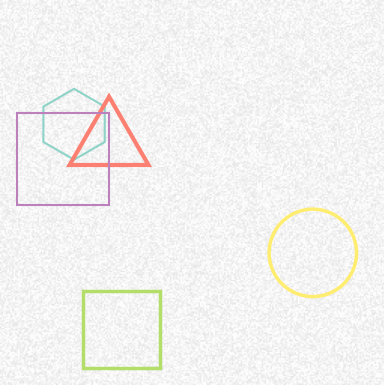[{"shape": "hexagon", "thickness": 1.5, "radius": 0.46, "center": [0.192, 0.677]}, {"shape": "triangle", "thickness": 3, "radius": 0.59, "center": [0.283, 0.631]}, {"shape": "square", "thickness": 2.5, "radius": 0.5, "center": [0.316, 0.144]}, {"shape": "square", "thickness": 1.5, "radius": 0.6, "center": [0.164, 0.587]}, {"shape": "circle", "thickness": 2.5, "radius": 0.57, "center": [0.813, 0.343]}]